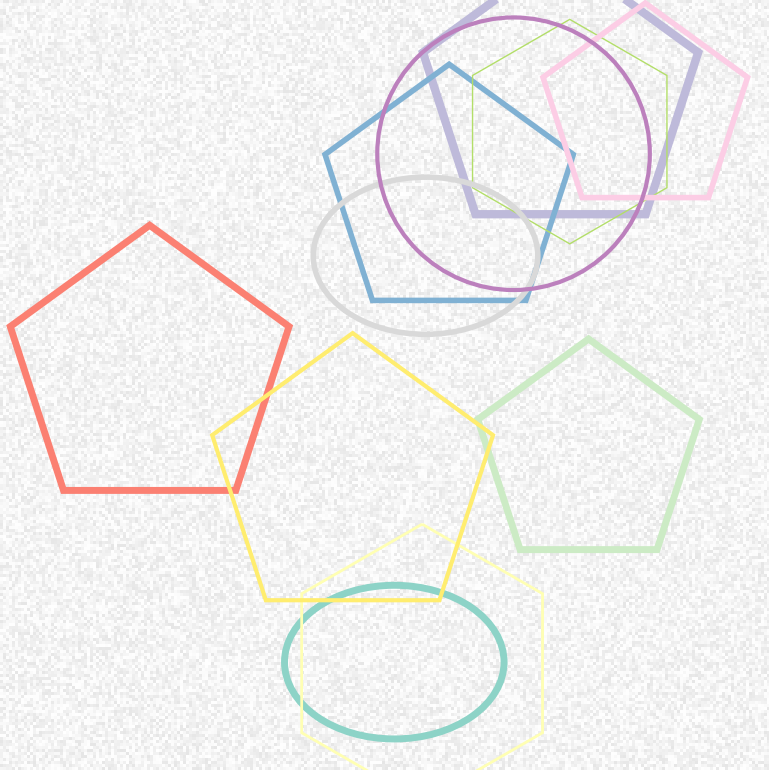[{"shape": "oval", "thickness": 2.5, "radius": 0.71, "center": [0.512, 0.14]}, {"shape": "hexagon", "thickness": 1, "radius": 0.9, "center": [0.548, 0.139]}, {"shape": "pentagon", "thickness": 3, "radius": 0.94, "center": [0.728, 0.874]}, {"shape": "pentagon", "thickness": 2.5, "radius": 0.95, "center": [0.194, 0.517]}, {"shape": "pentagon", "thickness": 2, "radius": 0.85, "center": [0.583, 0.747]}, {"shape": "hexagon", "thickness": 0.5, "radius": 0.73, "center": [0.74, 0.829]}, {"shape": "pentagon", "thickness": 2, "radius": 0.7, "center": [0.838, 0.856]}, {"shape": "oval", "thickness": 2, "radius": 0.73, "center": [0.553, 0.668]}, {"shape": "circle", "thickness": 1.5, "radius": 0.88, "center": [0.667, 0.8]}, {"shape": "pentagon", "thickness": 2.5, "radius": 0.76, "center": [0.764, 0.409]}, {"shape": "pentagon", "thickness": 1.5, "radius": 0.96, "center": [0.458, 0.376]}]